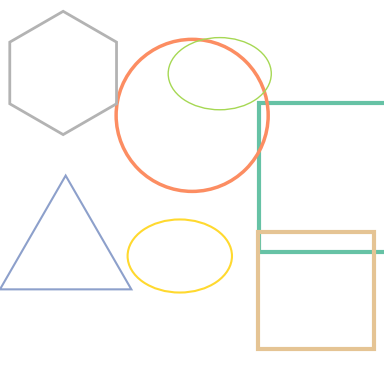[{"shape": "square", "thickness": 3, "radius": 0.96, "center": [0.866, 0.539]}, {"shape": "circle", "thickness": 2.5, "radius": 0.99, "center": [0.499, 0.7]}, {"shape": "triangle", "thickness": 1.5, "radius": 0.98, "center": [0.171, 0.347]}, {"shape": "oval", "thickness": 1, "radius": 0.67, "center": [0.571, 0.809]}, {"shape": "oval", "thickness": 1.5, "radius": 0.68, "center": [0.467, 0.335]}, {"shape": "square", "thickness": 3, "radius": 0.76, "center": [0.821, 0.246]}, {"shape": "hexagon", "thickness": 2, "radius": 0.8, "center": [0.164, 0.811]}]